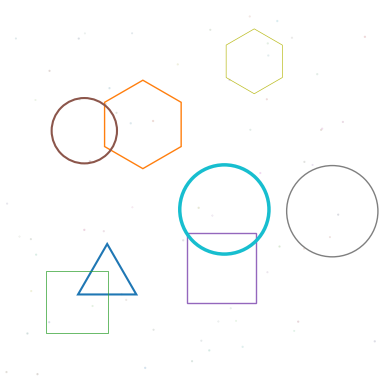[{"shape": "triangle", "thickness": 1.5, "radius": 0.44, "center": [0.278, 0.279]}, {"shape": "hexagon", "thickness": 1, "radius": 0.57, "center": [0.371, 0.677]}, {"shape": "square", "thickness": 0.5, "radius": 0.4, "center": [0.2, 0.216]}, {"shape": "square", "thickness": 1, "radius": 0.45, "center": [0.575, 0.304]}, {"shape": "circle", "thickness": 1.5, "radius": 0.42, "center": [0.219, 0.66]}, {"shape": "circle", "thickness": 1, "radius": 0.59, "center": [0.863, 0.451]}, {"shape": "hexagon", "thickness": 0.5, "radius": 0.42, "center": [0.66, 0.841]}, {"shape": "circle", "thickness": 2.5, "radius": 0.58, "center": [0.583, 0.456]}]